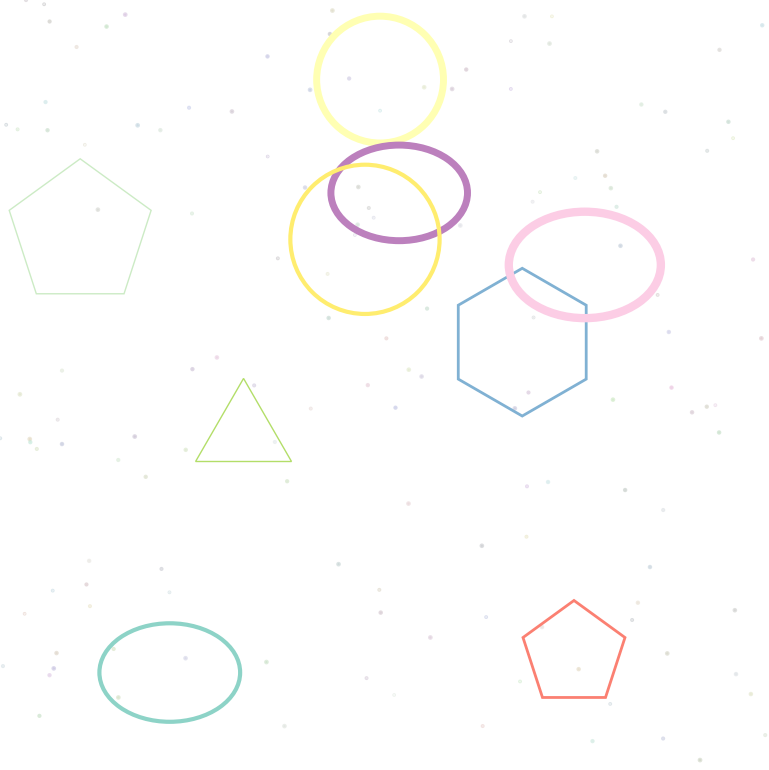[{"shape": "oval", "thickness": 1.5, "radius": 0.46, "center": [0.22, 0.127]}, {"shape": "circle", "thickness": 2.5, "radius": 0.41, "center": [0.494, 0.897]}, {"shape": "pentagon", "thickness": 1, "radius": 0.35, "center": [0.745, 0.151]}, {"shape": "hexagon", "thickness": 1, "radius": 0.48, "center": [0.678, 0.556]}, {"shape": "triangle", "thickness": 0.5, "radius": 0.36, "center": [0.316, 0.437]}, {"shape": "oval", "thickness": 3, "radius": 0.49, "center": [0.76, 0.656]}, {"shape": "oval", "thickness": 2.5, "radius": 0.44, "center": [0.518, 0.75]}, {"shape": "pentagon", "thickness": 0.5, "radius": 0.48, "center": [0.104, 0.697]}, {"shape": "circle", "thickness": 1.5, "radius": 0.48, "center": [0.474, 0.689]}]